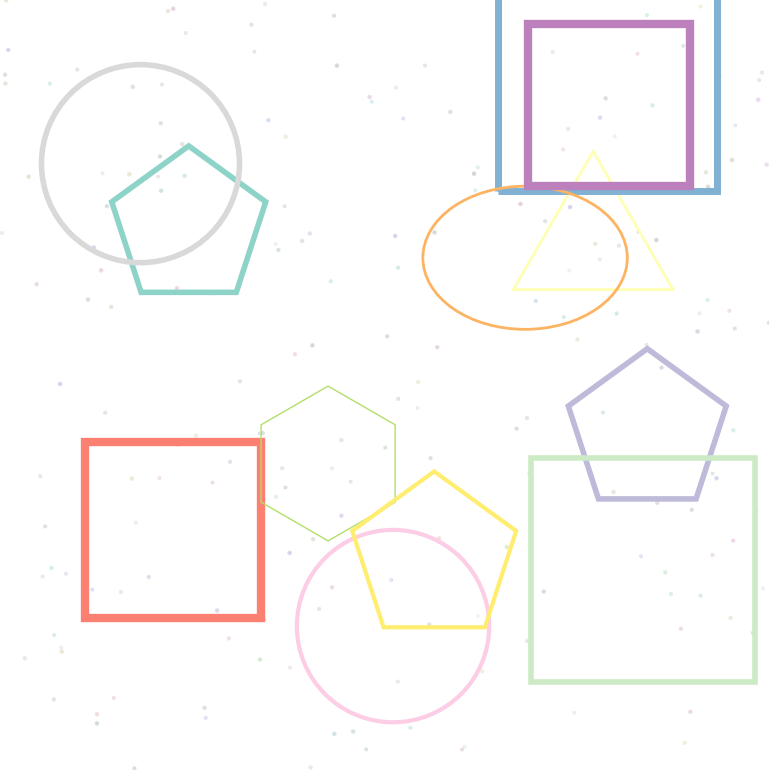[{"shape": "pentagon", "thickness": 2, "radius": 0.53, "center": [0.245, 0.705]}, {"shape": "triangle", "thickness": 1, "radius": 0.6, "center": [0.77, 0.684]}, {"shape": "pentagon", "thickness": 2, "radius": 0.54, "center": [0.841, 0.439]}, {"shape": "square", "thickness": 3, "radius": 0.57, "center": [0.224, 0.312]}, {"shape": "square", "thickness": 2.5, "radius": 0.71, "center": [0.789, 0.894]}, {"shape": "oval", "thickness": 1, "radius": 0.66, "center": [0.682, 0.665]}, {"shape": "hexagon", "thickness": 0.5, "radius": 0.5, "center": [0.426, 0.398]}, {"shape": "circle", "thickness": 1.5, "radius": 0.62, "center": [0.51, 0.187]}, {"shape": "circle", "thickness": 2, "radius": 0.64, "center": [0.182, 0.787]}, {"shape": "square", "thickness": 3, "radius": 0.53, "center": [0.79, 0.864]}, {"shape": "square", "thickness": 2, "radius": 0.73, "center": [0.835, 0.26]}, {"shape": "pentagon", "thickness": 1.5, "radius": 0.56, "center": [0.564, 0.276]}]